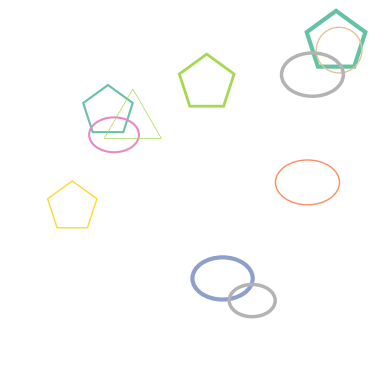[{"shape": "pentagon", "thickness": 3, "radius": 0.4, "center": [0.873, 0.892]}, {"shape": "pentagon", "thickness": 1.5, "radius": 0.34, "center": [0.281, 0.712]}, {"shape": "oval", "thickness": 1, "radius": 0.42, "center": [0.799, 0.526]}, {"shape": "oval", "thickness": 3, "radius": 0.39, "center": [0.578, 0.277]}, {"shape": "oval", "thickness": 1.5, "radius": 0.32, "center": [0.296, 0.65]}, {"shape": "triangle", "thickness": 0.5, "radius": 0.43, "center": [0.345, 0.683]}, {"shape": "pentagon", "thickness": 2, "radius": 0.37, "center": [0.537, 0.785]}, {"shape": "pentagon", "thickness": 1, "radius": 0.34, "center": [0.188, 0.463]}, {"shape": "circle", "thickness": 1, "radius": 0.3, "center": [0.881, 0.87]}, {"shape": "oval", "thickness": 2.5, "radius": 0.4, "center": [0.811, 0.806]}, {"shape": "oval", "thickness": 2.5, "radius": 0.3, "center": [0.655, 0.219]}]